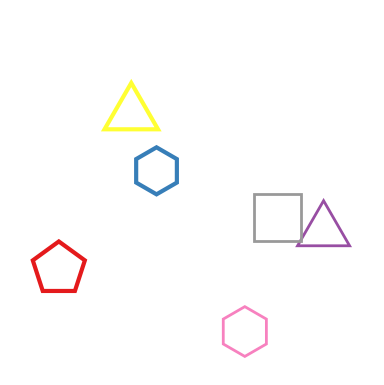[{"shape": "pentagon", "thickness": 3, "radius": 0.36, "center": [0.153, 0.302]}, {"shape": "hexagon", "thickness": 3, "radius": 0.31, "center": [0.407, 0.556]}, {"shape": "triangle", "thickness": 2, "radius": 0.39, "center": [0.84, 0.401]}, {"shape": "triangle", "thickness": 3, "radius": 0.4, "center": [0.341, 0.704]}, {"shape": "hexagon", "thickness": 2, "radius": 0.32, "center": [0.636, 0.139]}, {"shape": "square", "thickness": 2, "radius": 0.3, "center": [0.721, 0.435]}]